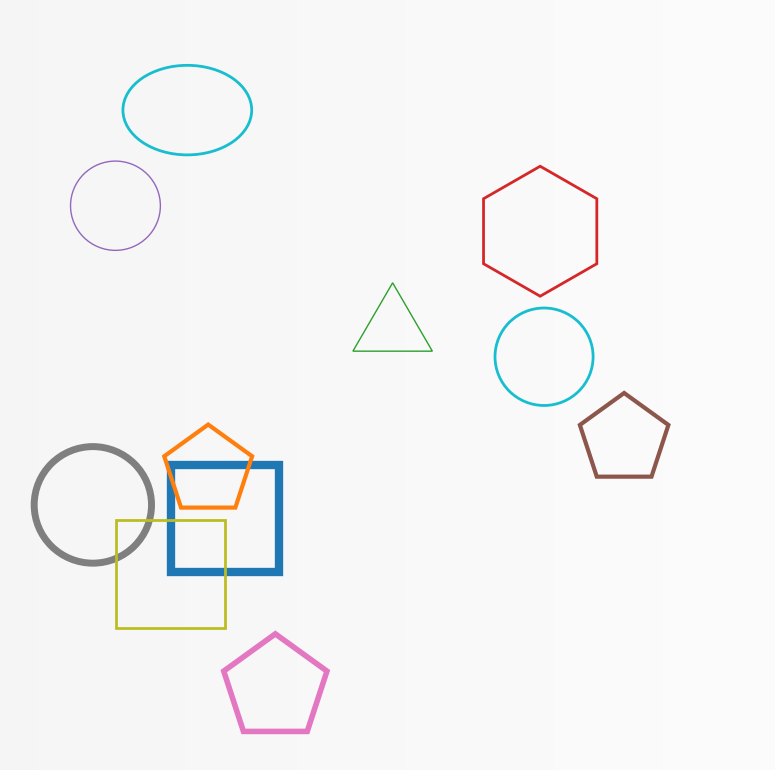[{"shape": "square", "thickness": 3, "radius": 0.35, "center": [0.291, 0.327]}, {"shape": "pentagon", "thickness": 1.5, "radius": 0.3, "center": [0.269, 0.389]}, {"shape": "triangle", "thickness": 0.5, "radius": 0.3, "center": [0.507, 0.574]}, {"shape": "hexagon", "thickness": 1, "radius": 0.42, "center": [0.697, 0.7]}, {"shape": "circle", "thickness": 0.5, "radius": 0.29, "center": [0.149, 0.733]}, {"shape": "pentagon", "thickness": 1.5, "radius": 0.3, "center": [0.805, 0.43]}, {"shape": "pentagon", "thickness": 2, "radius": 0.35, "center": [0.355, 0.107]}, {"shape": "circle", "thickness": 2.5, "radius": 0.38, "center": [0.12, 0.344]}, {"shape": "square", "thickness": 1, "radius": 0.35, "center": [0.22, 0.255]}, {"shape": "oval", "thickness": 1, "radius": 0.42, "center": [0.242, 0.857]}, {"shape": "circle", "thickness": 1, "radius": 0.32, "center": [0.702, 0.537]}]